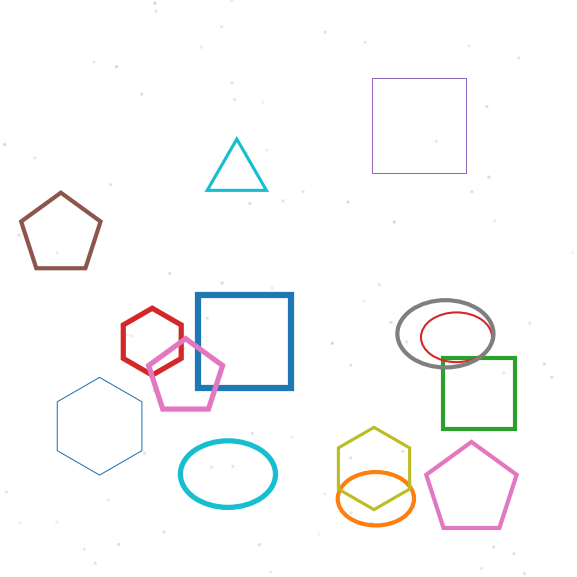[{"shape": "square", "thickness": 3, "radius": 0.4, "center": [0.423, 0.408]}, {"shape": "hexagon", "thickness": 0.5, "radius": 0.42, "center": [0.172, 0.261]}, {"shape": "oval", "thickness": 2, "radius": 0.33, "center": [0.651, 0.136]}, {"shape": "square", "thickness": 2, "radius": 0.31, "center": [0.829, 0.317]}, {"shape": "oval", "thickness": 1, "radius": 0.31, "center": [0.79, 0.415]}, {"shape": "hexagon", "thickness": 2.5, "radius": 0.29, "center": [0.264, 0.407]}, {"shape": "square", "thickness": 0.5, "radius": 0.41, "center": [0.726, 0.782]}, {"shape": "pentagon", "thickness": 2, "radius": 0.36, "center": [0.105, 0.593]}, {"shape": "pentagon", "thickness": 2.5, "radius": 0.34, "center": [0.321, 0.345]}, {"shape": "pentagon", "thickness": 2, "radius": 0.41, "center": [0.816, 0.152]}, {"shape": "oval", "thickness": 2, "radius": 0.42, "center": [0.771, 0.421]}, {"shape": "hexagon", "thickness": 1.5, "radius": 0.36, "center": [0.648, 0.188]}, {"shape": "oval", "thickness": 2.5, "radius": 0.41, "center": [0.395, 0.178]}, {"shape": "triangle", "thickness": 1.5, "radius": 0.3, "center": [0.41, 0.699]}]